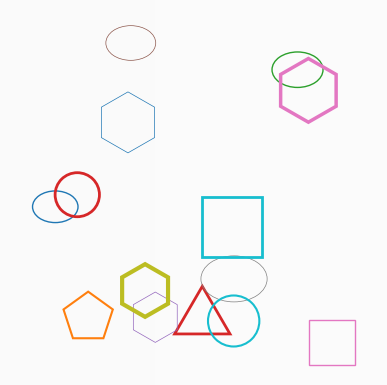[{"shape": "oval", "thickness": 1, "radius": 0.29, "center": [0.143, 0.463]}, {"shape": "hexagon", "thickness": 0.5, "radius": 0.4, "center": [0.33, 0.682]}, {"shape": "pentagon", "thickness": 1.5, "radius": 0.33, "center": [0.228, 0.176]}, {"shape": "oval", "thickness": 1, "radius": 0.33, "center": [0.768, 0.819]}, {"shape": "circle", "thickness": 2, "radius": 0.29, "center": [0.199, 0.494]}, {"shape": "triangle", "thickness": 2, "radius": 0.41, "center": [0.522, 0.174]}, {"shape": "hexagon", "thickness": 0.5, "radius": 0.33, "center": [0.401, 0.176]}, {"shape": "oval", "thickness": 0.5, "radius": 0.32, "center": [0.338, 0.888]}, {"shape": "square", "thickness": 1, "radius": 0.29, "center": [0.857, 0.11]}, {"shape": "hexagon", "thickness": 2.5, "radius": 0.41, "center": [0.796, 0.765]}, {"shape": "oval", "thickness": 0.5, "radius": 0.43, "center": [0.604, 0.276]}, {"shape": "hexagon", "thickness": 3, "radius": 0.34, "center": [0.374, 0.245]}, {"shape": "square", "thickness": 2, "radius": 0.39, "center": [0.598, 0.41]}, {"shape": "circle", "thickness": 1.5, "radius": 0.33, "center": [0.603, 0.166]}]